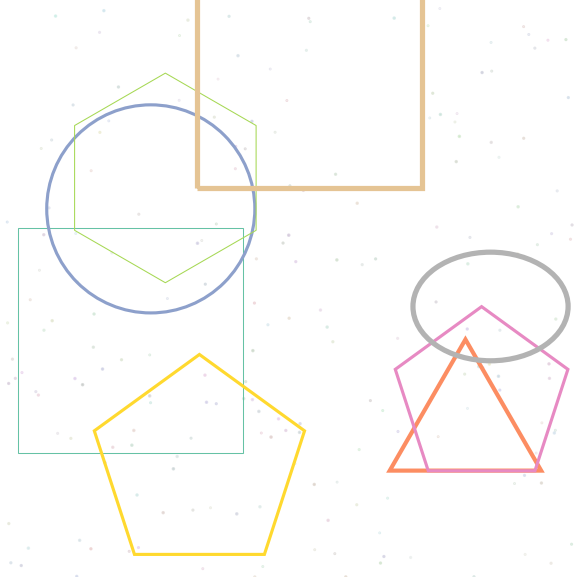[{"shape": "square", "thickness": 0.5, "radius": 0.98, "center": [0.226, 0.41]}, {"shape": "triangle", "thickness": 2, "radius": 0.76, "center": [0.806, 0.26]}, {"shape": "circle", "thickness": 1.5, "radius": 0.9, "center": [0.261, 0.637]}, {"shape": "pentagon", "thickness": 1.5, "radius": 0.79, "center": [0.834, 0.311]}, {"shape": "hexagon", "thickness": 0.5, "radius": 0.91, "center": [0.286, 0.691]}, {"shape": "pentagon", "thickness": 1.5, "radius": 0.96, "center": [0.345, 0.194]}, {"shape": "square", "thickness": 2.5, "radius": 0.98, "center": [0.536, 0.869]}, {"shape": "oval", "thickness": 2.5, "radius": 0.67, "center": [0.849, 0.468]}]